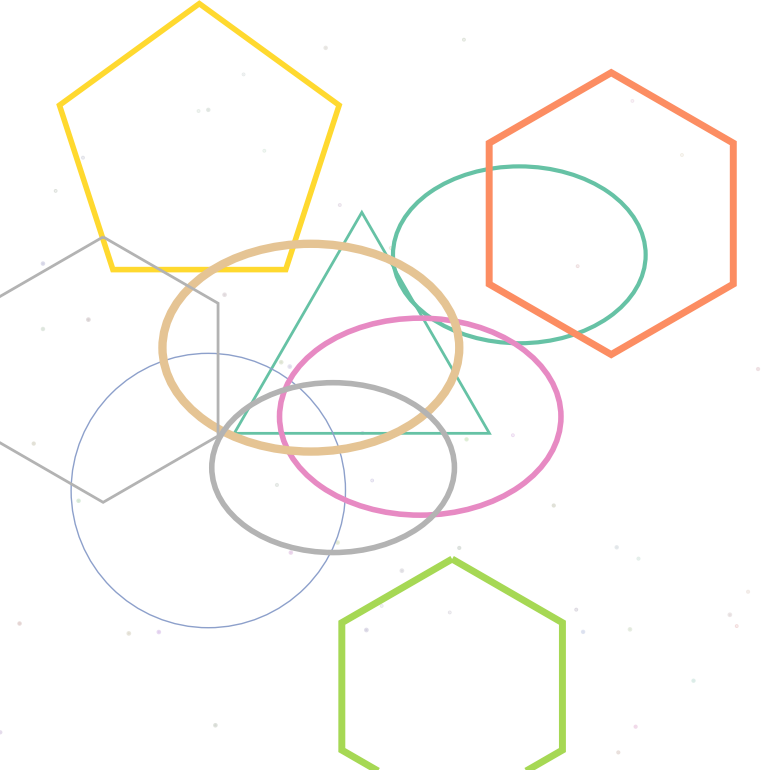[{"shape": "oval", "thickness": 1.5, "radius": 0.82, "center": [0.674, 0.669]}, {"shape": "triangle", "thickness": 1, "radius": 0.96, "center": [0.47, 0.533]}, {"shape": "hexagon", "thickness": 2.5, "radius": 0.92, "center": [0.794, 0.723]}, {"shape": "circle", "thickness": 0.5, "radius": 0.89, "center": [0.271, 0.363]}, {"shape": "oval", "thickness": 2, "radius": 0.91, "center": [0.546, 0.459]}, {"shape": "hexagon", "thickness": 2.5, "radius": 0.83, "center": [0.587, 0.109]}, {"shape": "pentagon", "thickness": 2, "radius": 0.95, "center": [0.259, 0.804]}, {"shape": "oval", "thickness": 3, "radius": 0.96, "center": [0.404, 0.548]}, {"shape": "hexagon", "thickness": 1, "radius": 0.86, "center": [0.134, 0.52]}, {"shape": "oval", "thickness": 2, "radius": 0.79, "center": [0.433, 0.393]}]